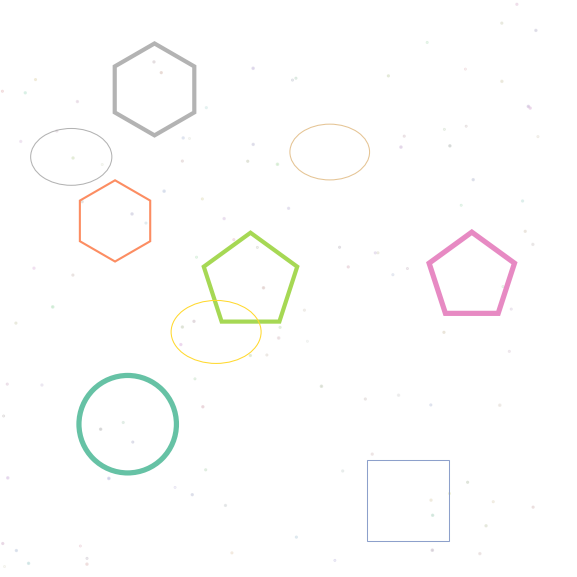[{"shape": "circle", "thickness": 2.5, "radius": 0.42, "center": [0.221, 0.265]}, {"shape": "hexagon", "thickness": 1, "radius": 0.35, "center": [0.199, 0.617]}, {"shape": "square", "thickness": 0.5, "radius": 0.35, "center": [0.707, 0.132]}, {"shape": "pentagon", "thickness": 2.5, "radius": 0.39, "center": [0.817, 0.519]}, {"shape": "pentagon", "thickness": 2, "radius": 0.43, "center": [0.434, 0.511]}, {"shape": "oval", "thickness": 0.5, "radius": 0.39, "center": [0.374, 0.424]}, {"shape": "oval", "thickness": 0.5, "radius": 0.34, "center": [0.571, 0.736]}, {"shape": "oval", "thickness": 0.5, "radius": 0.35, "center": [0.123, 0.727]}, {"shape": "hexagon", "thickness": 2, "radius": 0.4, "center": [0.268, 0.844]}]